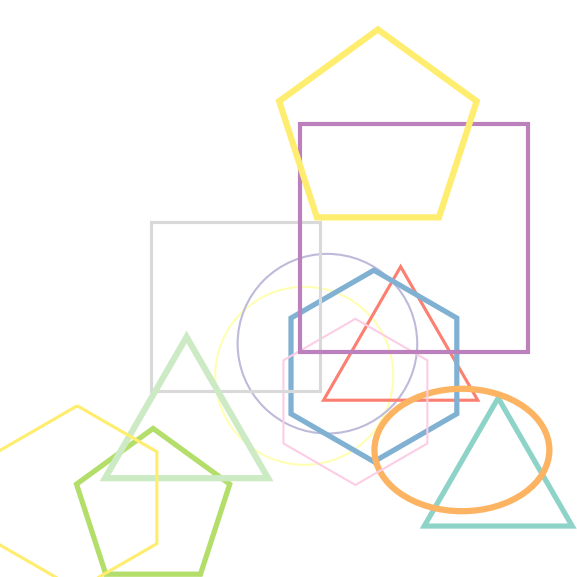[{"shape": "triangle", "thickness": 2.5, "radius": 0.74, "center": [0.863, 0.162]}, {"shape": "circle", "thickness": 1, "radius": 0.77, "center": [0.527, 0.348]}, {"shape": "circle", "thickness": 1, "radius": 0.78, "center": [0.567, 0.404]}, {"shape": "triangle", "thickness": 1.5, "radius": 0.77, "center": [0.694, 0.383]}, {"shape": "hexagon", "thickness": 2.5, "radius": 0.83, "center": [0.647, 0.365]}, {"shape": "oval", "thickness": 3, "radius": 0.76, "center": [0.8, 0.22]}, {"shape": "pentagon", "thickness": 2.5, "radius": 0.7, "center": [0.265, 0.118]}, {"shape": "hexagon", "thickness": 1, "radius": 0.72, "center": [0.615, 0.303]}, {"shape": "square", "thickness": 1.5, "radius": 0.73, "center": [0.408, 0.468]}, {"shape": "square", "thickness": 2, "radius": 0.99, "center": [0.717, 0.587]}, {"shape": "triangle", "thickness": 3, "radius": 0.82, "center": [0.323, 0.253]}, {"shape": "hexagon", "thickness": 1.5, "radius": 0.8, "center": [0.134, 0.137]}, {"shape": "pentagon", "thickness": 3, "radius": 0.9, "center": [0.654, 0.768]}]